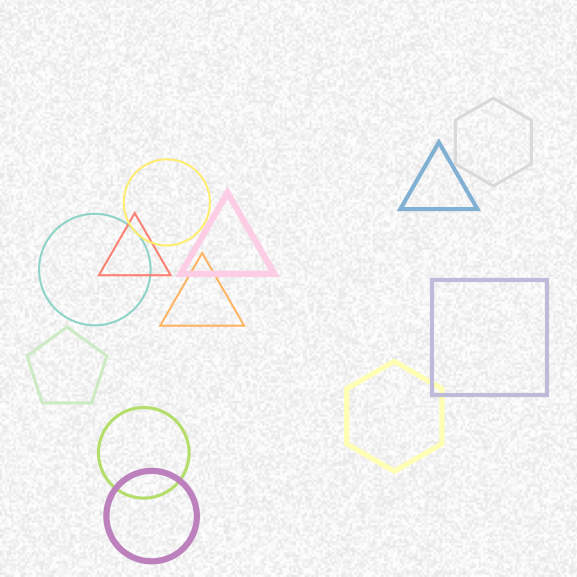[{"shape": "circle", "thickness": 1, "radius": 0.48, "center": [0.164, 0.532]}, {"shape": "hexagon", "thickness": 2.5, "radius": 0.48, "center": [0.683, 0.278]}, {"shape": "square", "thickness": 2, "radius": 0.5, "center": [0.848, 0.414]}, {"shape": "triangle", "thickness": 1, "radius": 0.36, "center": [0.233, 0.558]}, {"shape": "triangle", "thickness": 2, "radius": 0.39, "center": [0.76, 0.676]}, {"shape": "triangle", "thickness": 1, "radius": 0.42, "center": [0.35, 0.477]}, {"shape": "circle", "thickness": 1.5, "radius": 0.39, "center": [0.249, 0.215]}, {"shape": "triangle", "thickness": 3, "radius": 0.47, "center": [0.394, 0.572]}, {"shape": "hexagon", "thickness": 1.5, "radius": 0.38, "center": [0.854, 0.753]}, {"shape": "circle", "thickness": 3, "radius": 0.39, "center": [0.263, 0.105]}, {"shape": "pentagon", "thickness": 1.5, "radius": 0.36, "center": [0.116, 0.36]}, {"shape": "circle", "thickness": 1, "radius": 0.37, "center": [0.289, 0.649]}]